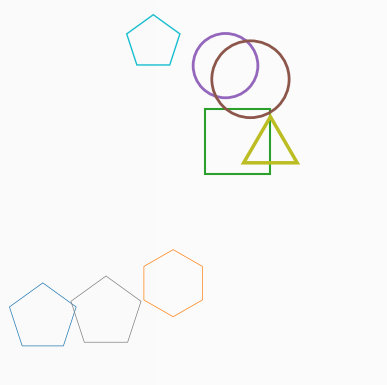[{"shape": "pentagon", "thickness": 0.5, "radius": 0.45, "center": [0.11, 0.175]}, {"shape": "hexagon", "thickness": 0.5, "radius": 0.44, "center": [0.447, 0.264]}, {"shape": "square", "thickness": 1.5, "radius": 0.42, "center": [0.613, 0.632]}, {"shape": "circle", "thickness": 2, "radius": 0.42, "center": [0.582, 0.83]}, {"shape": "circle", "thickness": 2, "radius": 0.5, "center": [0.646, 0.794]}, {"shape": "pentagon", "thickness": 0.5, "radius": 0.48, "center": [0.273, 0.188]}, {"shape": "triangle", "thickness": 2.5, "radius": 0.4, "center": [0.698, 0.617]}, {"shape": "pentagon", "thickness": 1, "radius": 0.36, "center": [0.396, 0.89]}]